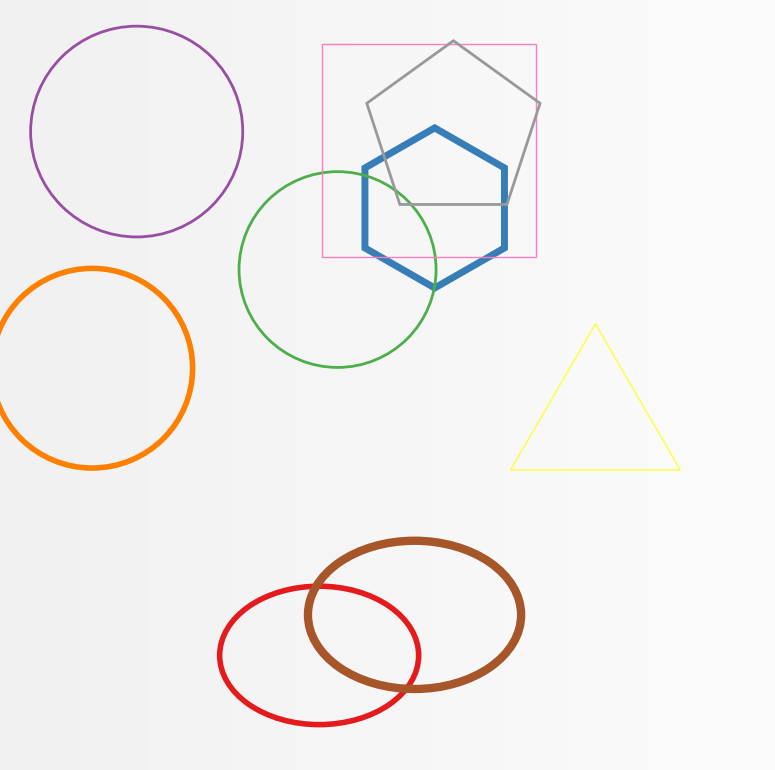[{"shape": "oval", "thickness": 2, "radius": 0.64, "center": [0.412, 0.149]}, {"shape": "hexagon", "thickness": 2.5, "radius": 0.52, "center": [0.561, 0.73]}, {"shape": "circle", "thickness": 1, "radius": 0.64, "center": [0.436, 0.65]}, {"shape": "circle", "thickness": 1, "radius": 0.68, "center": [0.176, 0.829]}, {"shape": "circle", "thickness": 2, "radius": 0.65, "center": [0.119, 0.522]}, {"shape": "triangle", "thickness": 0.5, "radius": 0.63, "center": [0.768, 0.453]}, {"shape": "oval", "thickness": 3, "radius": 0.69, "center": [0.535, 0.201]}, {"shape": "square", "thickness": 0.5, "radius": 0.69, "center": [0.554, 0.805]}, {"shape": "pentagon", "thickness": 1, "radius": 0.59, "center": [0.585, 0.83]}]